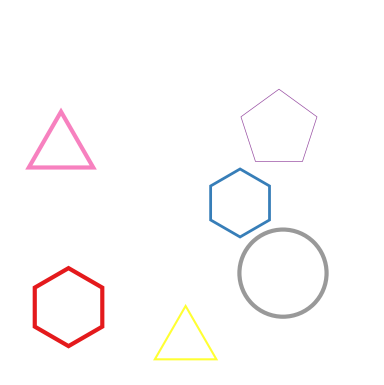[{"shape": "hexagon", "thickness": 3, "radius": 0.51, "center": [0.178, 0.202]}, {"shape": "hexagon", "thickness": 2, "radius": 0.44, "center": [0.624, 0.473]}, {"shape": "pentagon", "thickness": 0.5, "radius": 0.52, "center": [0.725, 0.665]}, {"shape": "triangle", "thickness": 1.5, "radius": 0.46, "center": [0.482, 0.113]}, {"shape": "triangle", "thickness": 3, "radius": 0.48, "center": [0.159, 0.613]}, {"shape": "circle", "thickness": 3, "radius": 0.57, "center": [0.735, 0.291]}]